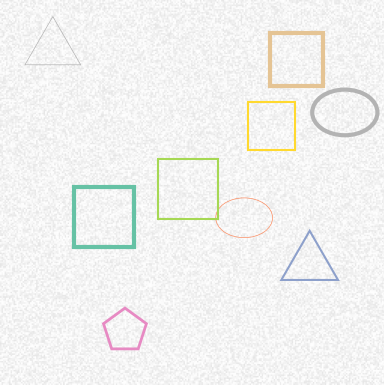[{"shape": "square", "thickness": 3, "radius": 0.39, "center": [0.27, 0.436]}, {"shape": "oval", "thickness": 0.5, "radius": 0.37, "center": [0.634, 0.434]}, {"shape": "triangle", "thickness": 1.5, "radius": 0.43, "center": [0.804, 0.315]}, {"shape": "pentagon", "thickness": 2, "radius": 0.29, "center": [0.325, 0.141]}, {"shape": "square", "thickness": 1.5, "radius": 0.39, "center": [0.488, 0.509]}, {"shape": "square", "thickness": 1.5, "radius": 0.31, "center": [0.706, 0.672]}, {"shape": "square", "thickness": 3, "radius": 0.34, "center": [0.769, 0.845]}, {"shape": "triangle", "thickness": 0.5, "radius": 0.42, "center": [0.137, 0.873]}, {"shape": "oval", "thickness": 3, "radius": 0.42, "center": [0.896, 0.708]}]